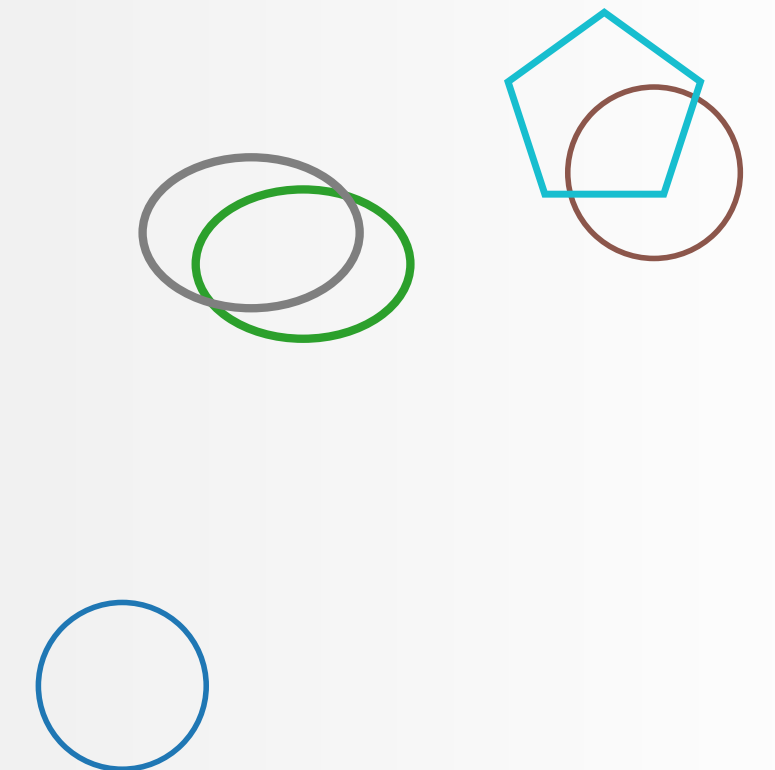[{"shape": "circle", "thickness": 2, "radius": 0.54, "center": [0.158, 0.109]}, {"shape": "oval", "thickness": 3, "radius": 0.69, "center": [0.391, 0.657]}, {"shape": "circle", "thickness": 2, "radius": 0.56, "center": [0.844, 0.776]}, {"shape": "oval", "thickness": 3, "radius": 0.7, "center": [0.324, 0.698]}, {"shape": "pentagon", "thickness": 2.5, "radius": 0.65, "center": [0.78, 0.853]}]